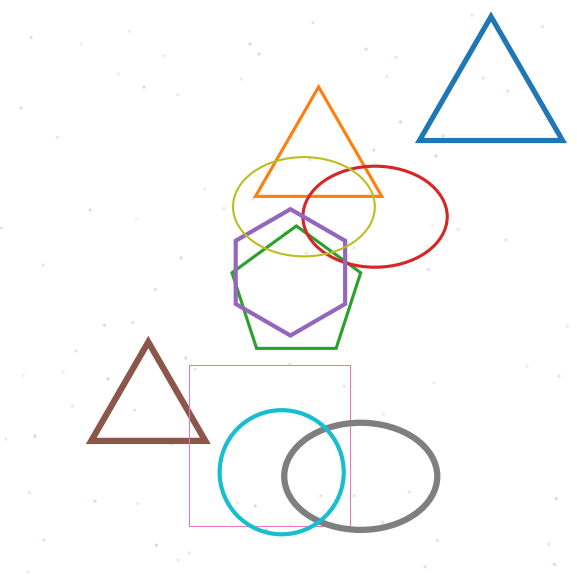[{"shape": "triangle", "thickness": 2.5, "radius": 0.72, "center": [0.85, 0.827]}, {"shape": "triangle", "thickness": 1.5, "radius": 0.63, "center": [0.552, 0.722]}, {"shape": "pentagon", "thickness": 1.5, "radius": 0.59, "center": [0.513, 0.491]}, {"shape": "oval", "thickness": 1.5, "radius": 0.62, "center": [0.649, 0.624]}, {"shape": "hexagon", "thickness": 2, "radius": 0.55, "center": [0.503, 0.528]}, {"shape": "triangle", "thickness": 3, "radius": 0.57, "center": [0.257, 0.293]}, {"shape": "square", "thickness": 0.5, "radius": 0.7, "center": [0.466, 0.228]}, {"shape": "oval", "thickness": 3, "radius": 0.66, "center": [0.625, 0.174]}, {"shape": "oval", "thickness": 1, "radius": 0.61, "center": [0.526, 0.641]}, {"shape": "circle", "thickness": 2, "radius": 0.54, "center": [0.488, 0.181]}]